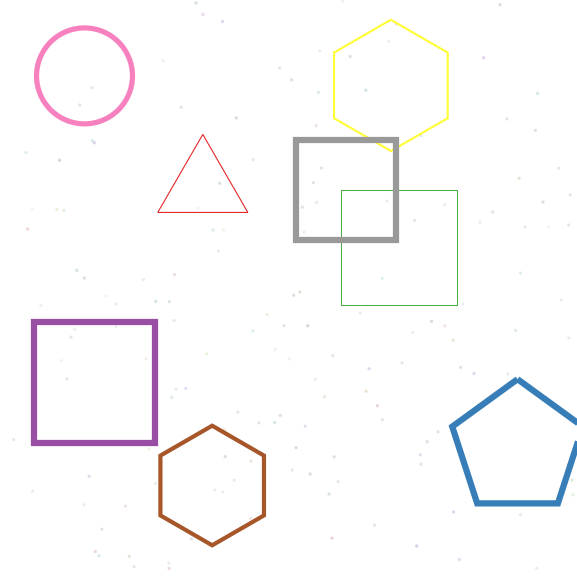[{"shape": "triangle", "thickness": 0.5, "radius": 0.45, "center": [0.351, 0.676]}, {"shape": "pentagon", "thickness": 3, "radius": 0.59, "center": [0.896, 0.224]}, {"shape": "square", "thickness": 0.5, "radius": 0.5, "center": [0.691, 0.57]}, {"shape": "square", "thickness": 3, "radius": 0.52, "center": [0.163, 0.337]}, {"shape": "hexagon", "thickness": 1, "radius": 0.57, "center": [0.677, 0.851]}, {"shape": "hexagon", "thickness": 2, "radius": 0.52, "center": [0.367, 0.158]}, {"shape": "circle", "thickness": 2.5, "radius": 0.42, "center": [0.146, 0.868]}, {"shape": "square", "thickness": 3, "radius": 0.43, "center": [0.6, 0.671]}]